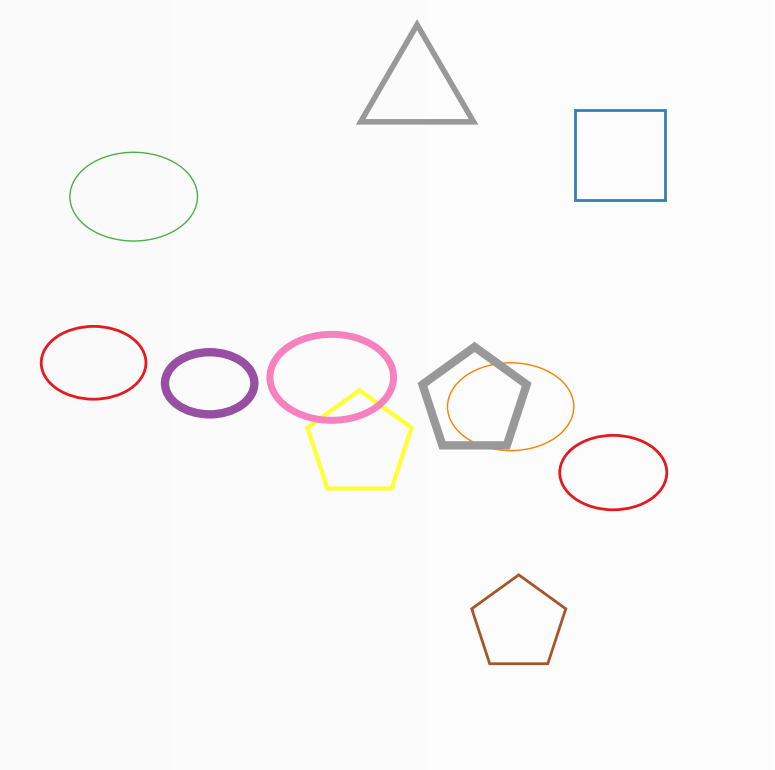[{"shape": "oval", "thickness": 1, "radius": 0.35, "center": [0.791, 0.386]}, {"shape": "oval", "thickness": 1, "radius": 0.34, "center": [0.121, 0.529]}, {"shape": "square", "thickness": 1, "radius": 0.29, "center": [0.8, 0.799]}, {"shape": "oval", "thickness": 0.5, "radius": 0.41, "center": [0.173, 0.745]}, {"shape": "oval", "thickness": 3, "radius": 0.29, "center": [0.271, 0.502]}, {"shape": "oval", "thickness": 0.5, "radius": 0.41, "center": [0.659, 0.472]}, {"shape": "pentagon", "thickness": 1.5, "radius": 0.35, "center": [0.464, 0.423]}, {"shape": "pentagon", "thickness": 1, "radius": 0.32, "center": [0.669, 0.19]}, {"shape": "oval", "thickness": 2.5, "radius": 0.4, "center": [0.428, 0.51]}, {"shape": "triangle", "thickness": 2, "radius": 0.42, "center": [0.538, 0.884]}, {"shape": "pentagon", "thickness": 3, "radius": 0.35, "center": [0.612, 0.479]}]